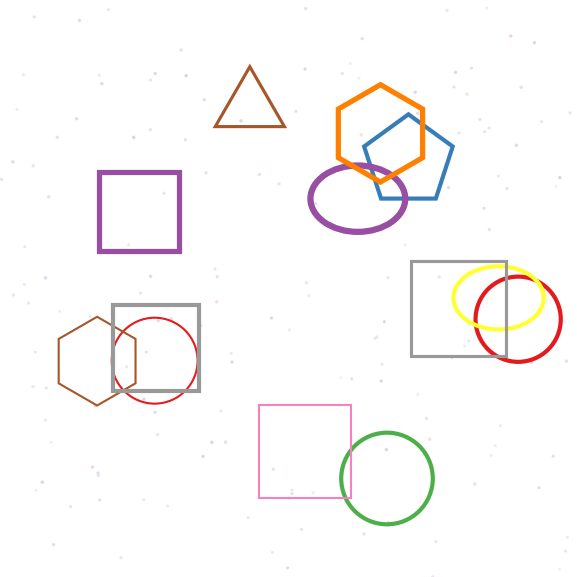[{"shape": "circle", "thickness": 1, "radius": 0.37, "center": [0.268, 0.375]}, {"shape": "circle", "thickness": 2, "radius": 0.37, "center": [0.897, 0.446]}, {"shape": "pentagon", "thickness": 2, "radius": 0.4, "center": [0.707, 0.721]}, {"shape": "circle", "thickness": 2, "radius": 0.4, "center": [0.67, 0.171]}, {"shape": "square", "thickness": 2.5, "radius": 0.34, "center": [0.241, 0.633]}, {"shape": "oval", "thickness": 3, "radius": 0.41, "center": [0.62, 0.655]}, {"shape": "hexagon", "thickness": 2.5, "radius": 0.42, "center": [0.659, 0.768]}, {"shape": "oval", "thickness": 2, "radius": 0.39, "center": [0.863, 0.483]}, {"shape": "hexagon", "thickness": 1, "radius": 0.38, "center": [0.168, 0.374]}, {"shape": "triangle", "thickness": 1.5, "radius": 0.35, "center": [0.433, 0.814]}, {"shape": "square", "thickness": 1, "radius": 0.4, "center": [0.528, 0.218]}, {"shape": "square", "thickness": 1.5, "radius": 0.41, "center": [0.794, 0.465]}, {"shape": "square", "thickness": 2, "radius": 0.37, "center": [0.27, 0.396]}]